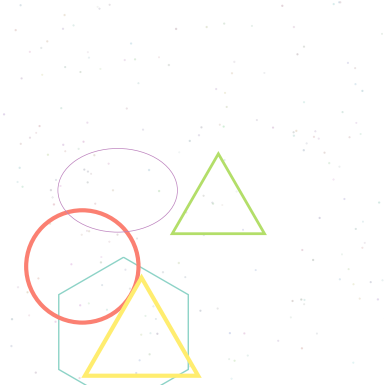[{"shape": "hexagon", "thickness": 1, "radius": 0.97, "center": [0.321, 0.138]}, {"shape": "circle", "thickness": 3, "radius": 0.73, "center": [0.214, 0.308]}, {"shape": "triangle", "thickness": 2, "radius": 0.69, "center": [0.567, 0.462]}, {"shape": "oval", "thickness": 0.5, "radius": 0.78, "center": [0.306, 0.506]}, {"shape": "triangle", "thickness": 3, "radius": 0.85, "center": [0.368, 0.109]}]